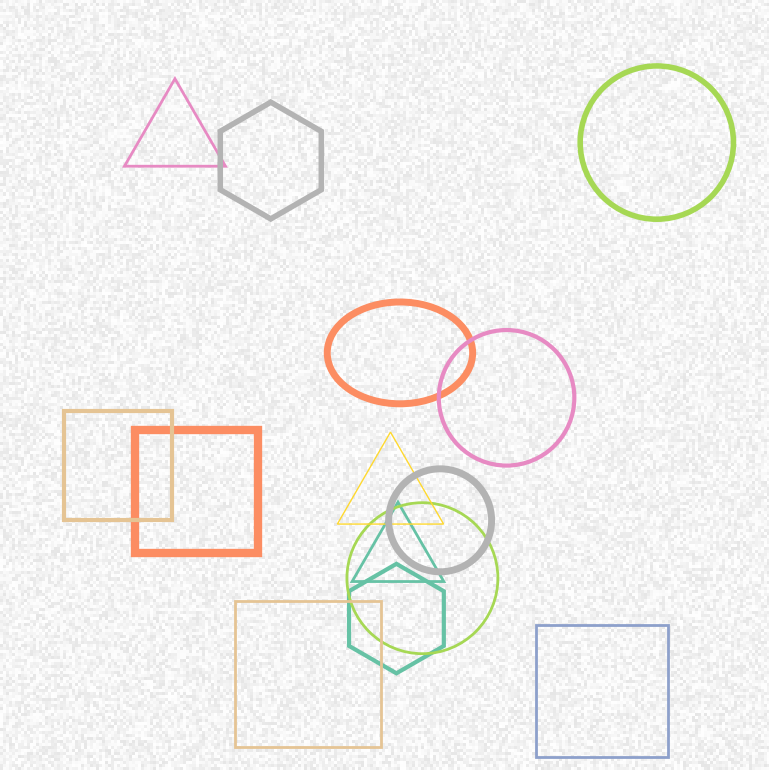[{"shape": "hexagon", "thickness": 1.5, "radius": 0.36, "center": [0.515, 0.197]}, {"shape": "triangle", "thickness": 1, "radius": 0.34, "center": [0.517, 0.279]}, {"shape": "square", "thickness": 3, "radius": 0.4, "center": [0.255, 0.362]}, {"shape": "oval", "thickness": 2.5, "radius": 0.47, "center": [0.519, 0.542]}, {"shape": "square", "thickness": 1, "radius": 0.43, "center": [0.782, 0.102]}, {"shape": "circle", "thickness": 1.5, "radius": 0.44, "center": [0.658, 0.483]}, {"shape": "triangle", "thickness": 1, "radius": 0.38, "center": [0.227, 0.822]}, {"shape": "circle", "thickness": 1, "radius": 0.49, "center": [0.549, 0.249]}, {"shape": "circle", "thickness": 2, "radius": 0.5, "center": [0.853, 0.815]}, {"shape": "triangle", "thickness": 0.5, "radius": 0.4, "center": [0.507, 0.359]}, {"shape": "square", "thickness": 1, "radius": 0.47, "center": [0.4, 0.124]}, {"shape": "square", "thickness": 1.5, "radius": 0.35, "center": [0.153, 0.396]}, {"shape": "hexagon", "thickness": 2, "radius": 0.38, "center": [0.352, 0.792]}, {"shape": "circle", "thickness": 2.5, "radius": 0.33, "center": [0.572, 0.324]}]